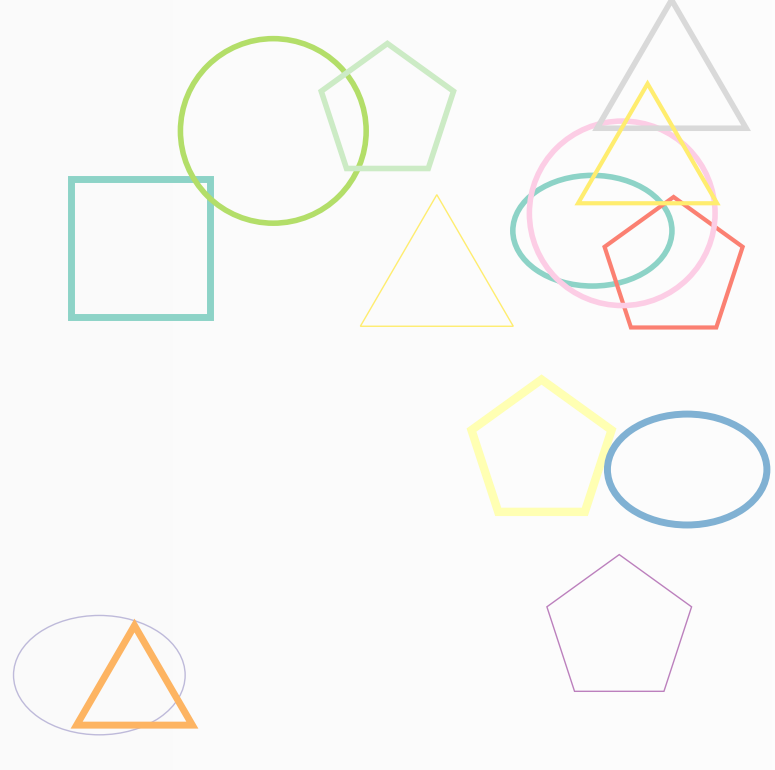[{"shape": "oval", "thickness": 2, "radius": 0.51, "center": [0.764, 0.7]}, {"shape": "square", "thickness": 2.5, "radius": 0.45, "center": [0.182, 0.678]}, {"shape": "pentagon", "thickness": 3, "radius": 0.48, "center": [0.699, 0.412]}, {"shape": "oval", "thickness": 0.5, "radius": 0.55, "center": [0.128, 0.123]}, {"shape": "pentagon", "thickness": 1.5, "radius": 0.47, "center": [0.869, 0.65]}, {"shape": "oval", "thickness": 2.5, "radius": 0.51, "center": [0.887, 0.39]}, {"shape": "triangle", "thickness": 2.5, "radius": 0.43, "center": [0.174, 0.101]}, {"shape": "circle", "thickness": 2, "radius": 0.6, "center": [0.353, 0.83]}, {"shape": "circle", "thickness": 2, "radius": 0.6, "center": [0.803, 0.723]}, {"shape": "triangle", "thickness": 2, "radius": 0.56, "center": [0.867, 0.889]}, {"shape": "pentagon", "thickness": 0.5, "radius": 0.49, "center": [0.799, 0.182]}, {"shape": "pentagon", "thickness": 2, "radius": 0.45, "center": [0.5, 0.854]}, {"shape": "triangle", "thickness": 0.5, "radius": 0.57, "center": [0.564, 0.633]}, {"shape": "triangle", "thickness": 1.5, "radius": 0.52, "center": [0.836, 0.788]}]